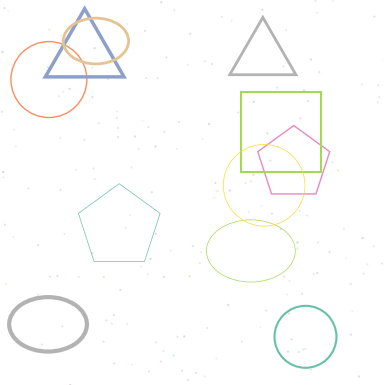[{"shape": "circle", "thickness": 1.5, "radius": 0.4, "center": [0.793, 0.125]}, {"shape": "pentagon", "thickness": 0.5, "radius": 0.56, "center": [0.31, 0.411]}, {"shape": "circle", "thickness": 1, "radius": 0.49, "center": [0.127, 0.793]}, {"shape": "triangle", "thickness": 2.5, "radius": 0.59, "center": [0.22, 0.859]}, {"shape": "pentagon", "thickness": 1, "radius": 0.49, "center": [0.763, 0.576]}, {"shape": "oval", "thickness": 0.5, "radius": 0.58, "center": [0.652, 0.348]}, {"shape": "square", "thickness": 1.5, "radius": 0.52, "center": [0.73, 0.657]}, {"shape": "circle", "thickness": 0.5, "radius": 0.53, "center": [0.686, 0.519]}, {"shape": "oval", "thickness": 2, "radius": 0.42, "center": [0.249, 0.893]}, {"shape": "oval", "thickness": 3, "radius": 0.5, "center": [0.125, 0.158]}, {"shape": "triangle", "thickness": 2, "radius": 0.5, "center": [0.683, 0.856]}]